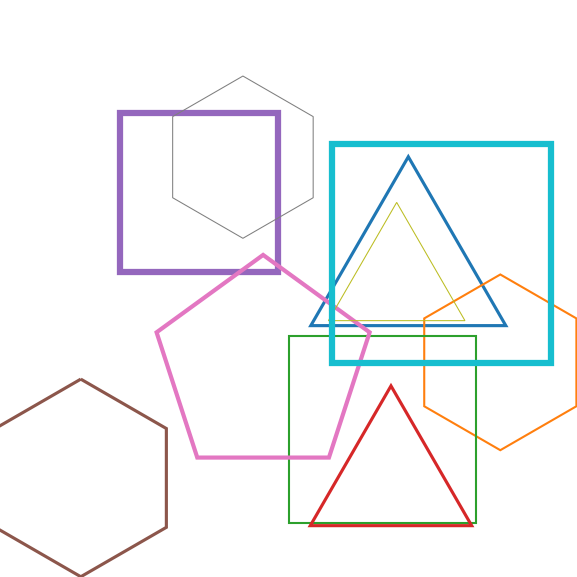[{"shape": "triangle", "thickness": 1.5, "radius": 0.97, "center": [0.707, 0.533]}, {"shape": "hexagon", "thickness": 1, "radius": 0.76, "center": [0.866, 0.372]}, {"shape": "square", "thickness": 1, "radius": 0.81, "center": [0.663, 0.255]}, {"shape": "triangle", "thickness": 1.5, "radius": 0.81, "center": [0.677, 0.17]}, {"shape": "square", "thickness": 3, "radius": 0.69, "center": [0.344, 0.665]}, {"shape": "hexagon", "thickness": 1.5, "radius": 0.86, "center": [0.14, 0.172]}, {"shape": "pentagon", "thickness": 2, "radius": 0.97, "center": [0.456, 0.364]}, {"shape": "hexagon", "thickness": 0.5, "radius": 0.7, "center": [0.421, 0.727]}, {"shape": "triangle", "thickness": 0.5, "radius": 0.68, "center": [0.687, 0.512]}, {"shape": "square", "thickness": 3, "radius": 0.95, "center": [0.764, 0.561]}]